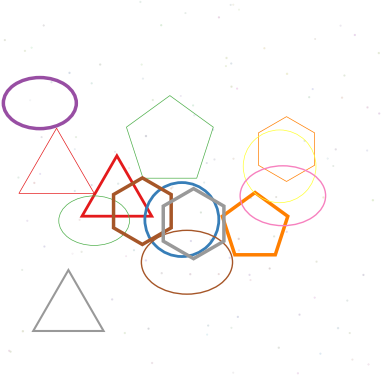[{"shape": "triangle", "thickness": 2, "radius": 0.52, "center": [0.304, 0.491]}, {"shape": "triangle", "thickness": 0.5, "radius": 0.56, "center": [0.147, 0.554]}, {"shape": "circle", "thickness": 2, "radius": 0.48, "center": [0.472, 0.43]}, {"shape": "oval", "thickness": 0.5, "radius": 0.46, "center": [0.244, 0.427]}, {"shape": "pentagon", "thickness": 0.5, "radius": 0.59, "center": [0.441, 0.633]}, {"shape": "oval", "thickness": 2.5, "radius": 0.47, "center": [0.103, 0.732]}, {"shape": "hexagon", "thickness": 0.5, "radius": 0.42, "center": [0.744, 0.613]}, {"shape": "pentagon", "thickness": 2.5, "radius": 0.45, "center": [0.663, 0.411]}, {"shape": "circle", "thickness": 0.5, "radius": 0.47, "center": [0.726, 0.568]}, {"shape": "oval", "thickness": 1, "radius": 0.59, "center": [0.486, 0.319]}, {"shape": "hexagon", "thickness": 2.5, "radius": 0.43, "center": [0.37, 0.451]}, {"shape": "oval", "thickness": 1, "radius": 0.56, "center": [0.735, 0.492]}, {"shape": "triangle", "thickness": 1.5, "radius": 0.53, "center": [0.178, 0.193]}, {"shape": "hexagon", "thickness": 2.5, "radius": 0.45, "center": [0.503, 0.419]}]